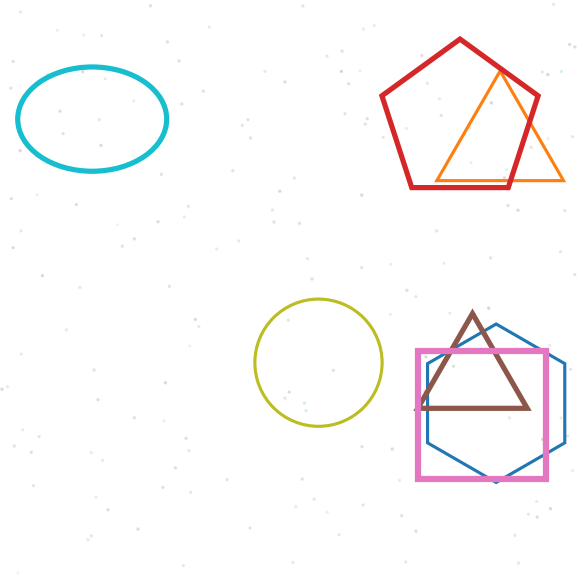[{"shape": "hexagon", "thickness": 1.5, "radius": 0.69, "center": [0.859, 0.301]}, {"shape": "triangle", "thickness": 1.5, "radius": 0.63, "center": [0.866, 0.75]}, {"shape": "pentagon", "thickness": 2.5, "radius": 0.71, "center": [0.797, 0.789]}, {"shape": "triangle", "thickness": 2.5, "radius": 0.55, "center": [0.818, 0.347]}, {"shape": "square", "thickness": 3, "radius": 0.55, "center": [0.835, 0.281]}, {"shape": "circle", "thickness": 1.5, "radius": 0.55, "center": [0.552, 0.371]}, {"shape": "oval", "thickness": 2.5, "radius": 0.64, "center": [0.16, 0.793]}]